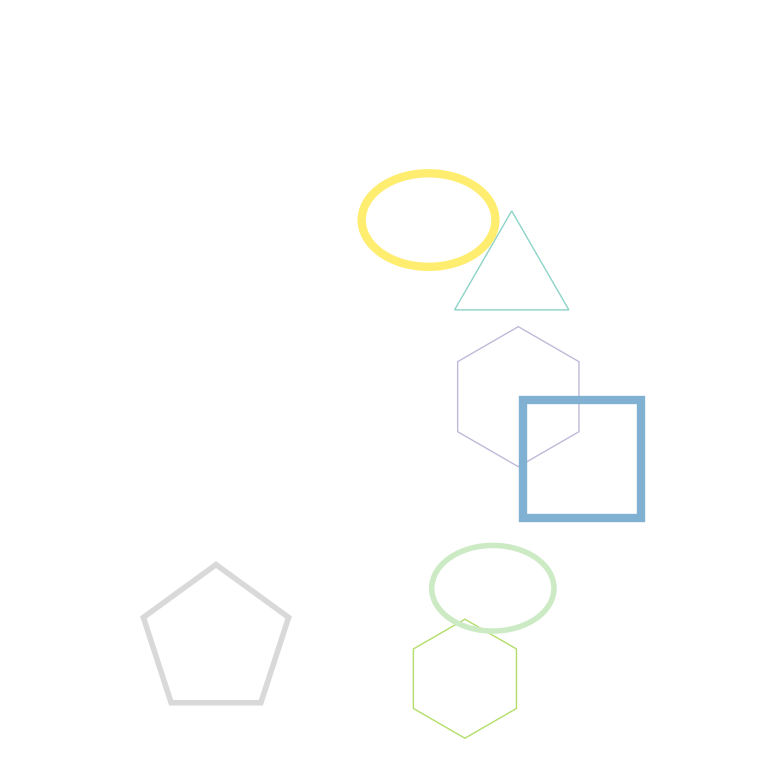[{"shape": "triangle", "thickness": 0.5, "radius": 0.43, "center": [0.665, 0.64]}, {"shape": "hexagon", "thickness": 0.5, "radius": 0.45, "center": [0.673, 0.485]}, {"shape": "square", "thickness": 3, "radius": 0.38, "center": [0.756, 0.404]}, {"shape": "hexagon", "thickness": 0.5, "radius": 0.39, "center": [0.604, 0.119]}, {"shape": "pentagon", "thickness": 2, "radius": 0.5, "center": [0.281, 0.168]}, {"shape": "oval", "thickness": 2, "radius": 0.4, "center": [0.64, 0.236]}, {"shape": "oval", "thickness": 3, "radius": 0.43, "center": [0.557, 0.714]}]